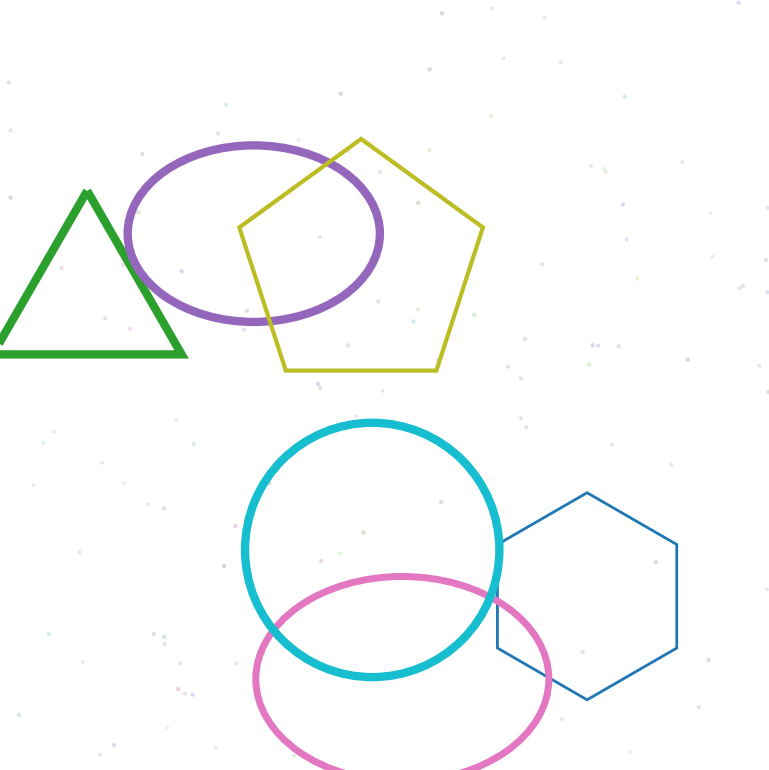[{"shape": "hexagon", "thickness": 1, "radius": 0.67, "center": [0.762, 0.226]}, {"shape": "triangle", "thickness": 3, "radius": 0.71, "center": [0.113, 0.611]}, {"shape": "oval", "thickness": 3, "radius": 0.82, "center": [0.33, 0.697]}, {"shape": "oval", "thickness": 2.5, "radius": 0.95, "center": [0.523, 0.118]}, {"shape": "pentagon", "thickness": 1.5, "radius": 0.83, "center": [0.469, 0.653]}, {"shape": "circle", "thickness": 3, "radius": 0.83, "center": [0.483, 0.286]}]